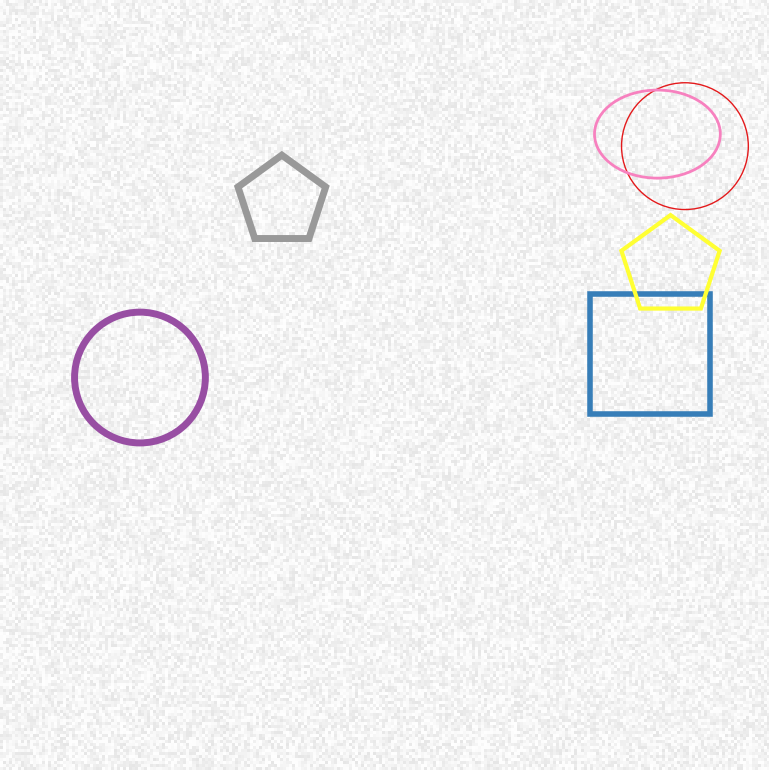[{"shape": "circle", "thickness": 0.5, "radius": 0.41, "center": [0.89, 0.81]}, {"shape": "square", "thickness": 2, "radius": 0.39, "center": [0.844, 0.54]}, {"shape": "circle", "thickness": 2.5, "radius": 0.42, "center": [0.182, 0.51]}, {"shape": "pentagon", "thickness": 1.5, "radius": 0.34, "center": [0.871, 0.654]}, {"shape": "oval", "thickness": 1, "radius": 0.41, "center": [0.854, 0.826]}, {"shape": "pentagon", "thickness": 2.5, "radius": 0.3, "center": [0.366, 0.739]}]